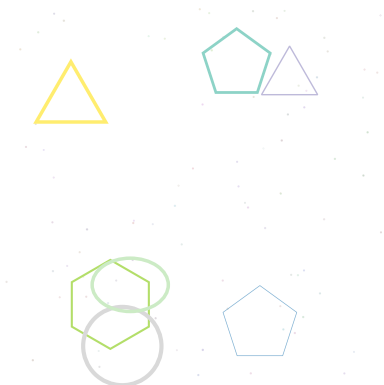[{"shape": "pentagon", "thickness": 2, "radius": 0.46, "center": [0.615, 0.834]}, {"shape": "triangle", "thickness": 1, "radius": 0.42, "center": [0.752, 0.796]}, {"shape": "pentagon", "thickness": 0.5, "radius": 0.5, "center": [0.675, 0.158]}, {"shape": "hexagon", "thickness": 1.5, "radius": 0.58, "center": [0.287, 0.209]}, {"shape": "circle", "thickness": 3, "radius": 0.51, "center": [0.318, 0.101]}, {"shape": "oval", "thickness": 2.5, "radius": 0.49, "center": [0.338, 0.26]}, {"shape": "triangle", "thickness": 2.5, "radius": 0.52, "center": [0.184, 0.735]}]